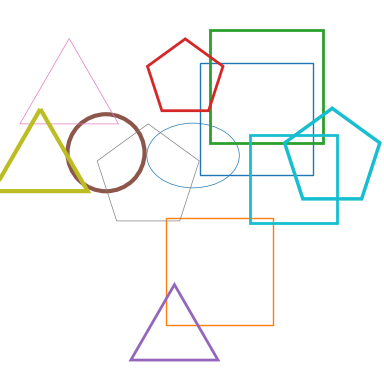[{"shape": "square", "thickness": 1, "radius": 0.73, "center": [0.666, 0.691]}, {"shape": "oval", "thickness": 0.5, "radius": 0.6, "center": [0.501, 0.596]}, {"shape": "square", "thickness": 1, "radius": 0.69, "center": [0.569, 0.296]}, {"shape": "square", "thickness": 2, "radius": 0.73, "center": [0.692, 0.776]}, {"shape": "pentagon", "thickness": 2, "radius": 0.52, "center": [0.481, 0.796]}, {"shape": "triangle", "thickness": 2, "radius": 0.65, "center": [0.453, 0.13]}, {"shape": "circle", "thickness": 3, "radius": 0.5, "center": [0.275, 0.603]}, {"shape": "triangle", "thickness": 0.5, "radius": 0.74, "center": [0.18, 0.752]}, {"shape": "pentagon", "thickness": 0.5, "radius": 0.7, "center": [0.385, 0.539]}, {"shape": "triangle", "thickness": 3, "radius": 0.71, "center": [0.105, 0.575]}, {"shape": "pentagon", "thickness": 2.5, "radius": 0.65, "center": [0.863, 0.589]}, {"shape": "square", "thickness": 2, "radius": 0.57, "center": [0.762, 0.535]}]